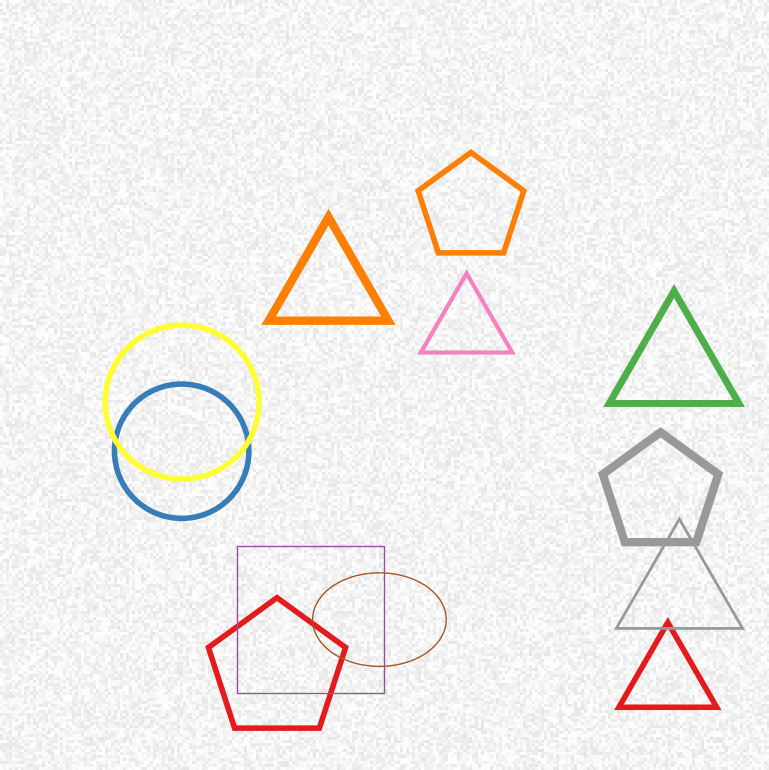[{"shape": "triangle", "thickness": 2, "radius": 0.37, "center": [0.867, 0.118]}, {"shape": "pentagon", "thickness": 2, "radius": 0.47, "center": [0.36, 0.13]}, {"shape": "circle", "thickness": 2, "radius": 0.44, "center": [0.236, 0.414]}, {"shape": "triangle", "thickness": 2.5, "radius": 0.49, "center": [0.875, 0.525]}, {"shape": "square", "thickness": 0.5, "radius": 0.48, "center": [0.403, 0.196]}, {"shape": "triangle", "thickness": 3, "radius": 0.45, "center": [0.427, 0.628]}, {"shape": "pentagon", "thickness": 2, "radius": 0.36, "center": [0.612, 0.73]}, {"shape": "circle", "thickness": 2, "radius": 0.5, "center": [0.237, 0.478]}, {"shape": "oval", "thickness": 0.5, "radius": 0.43, "center": [0.493, 0.195]}, {"shape": "triangle", "thickness": 1.5, "radius": 0.34, "center": [0.606, 0.576]}, {"shape": "pentagon", "thickness": 3, "radius": 0.39, "center": [0.858, 0.36]}, {"shape": "triangle", "thickness": 1, "radius": 0.47, "center": [0.882, 0.231]}]